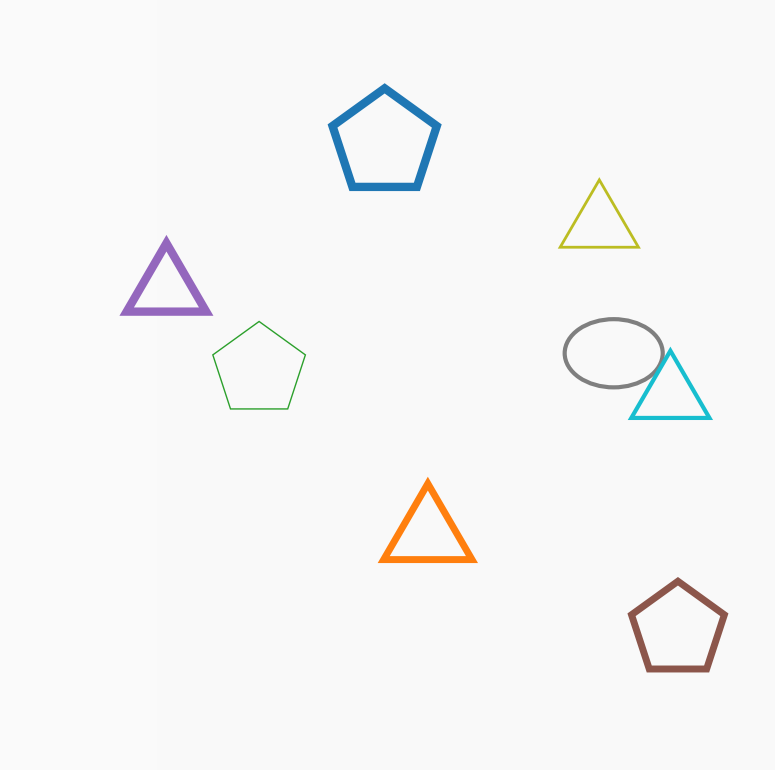[{"shape": "pentagon", "thickness": 3, "radius": 0.35, "center": [0.496, 0.815]}, {"shape": "triangle", "thickness": 2.5, "radius": 0.33, "center": [0.552, 0.306]}, {"shape": "pentagon", "thickness": 0.5, "radius": 0.31, "center": [0.334, 0.52]}, {"shape": "triangle", "thickness": 3, "radius": 0.3, "center": [0.215, 0.625]}, {"shape": "pentagon", "thickness": 2.5, "radius": 0.31, "center": [0.875, 0.182]}, {"shape": "oval", "thickness": 1.5, "radius": 0.32, "center": [0.792, 0.541]}, {"shape": "triangle", "thickness": 1, "radius": 0.29, "center": [0.773, 0.708]}, {"shape": "triangle", "thickness": 1.5, "radius": 0.29, "center": [0.865, 0.486]}]